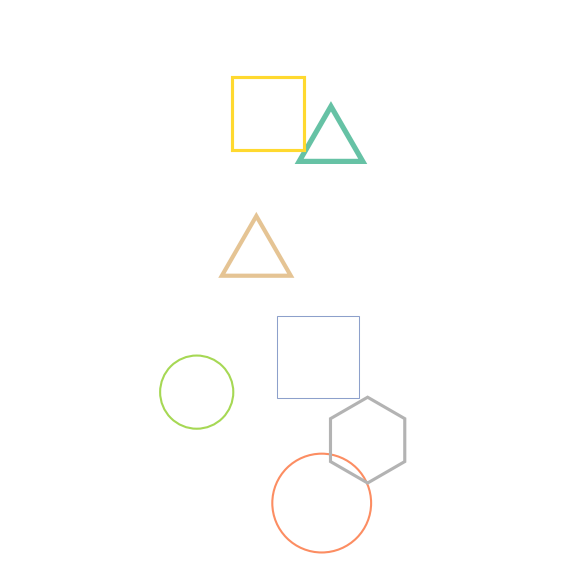[{"shape": "triangle", "thickness": 2.5, "radius": 0.32, "center": [0.573, 0.751]}, {"shape": "circle", "thickness": 1, "radius": 0.43, "center": [0.557, 0.128]}, {"shape": "square", "thickness": 0.5, "radius": 0.35, "center": [0.551, 0.381]}, {"shape": "circle", "thickness": 1, "radius": 0.32, "center": [0.341, 0.32]}, {"shape": "square", "thickness": 1.5, "radius": 0.31, "center": [0.464, 0.803]}, {"shape": "triangle", "thickness": 2, "radius": 0.34, "center": [0.444, 0.556]}, {"shape": "hexagon", "thickness": 1.5, "radius": 0.37, "center": [0.637, 0.237]}]